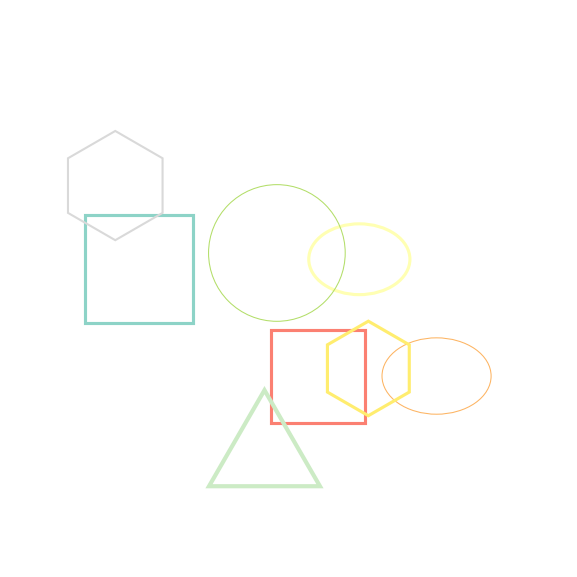[{"shape": "square", "thickness": 1.5, "radius": 0.47, "center": [0.24, 0.533]}, {"shape": "oval", "thickness": 1.5, "radius": 0.44, "center": [0.622, 0.55]}, {"shape": "square", "thickness": 1.5, "radius": 0.4, "center": [0.55, 0.347]}, {"shape": "oval", "thickness": 0.5, "radius": 0.47, "center": [0.756, 0.348]}, {"shape": "circle", "thickness": 0.5, "radius": 0.59, "center": [0.479, 0.561]}, {"shape": "hexagon", "thickness": 1, "radius": 0.47, "center": [0.2, 0.678]}, {"shape": "triangle", "thickness": 2, "radius": 0.55, "center": [0.458, 0.213]}, {"shape": "hexagon", "thickness": 1.5, "radius": 0.41, "center": [0.638, 0.361]}]